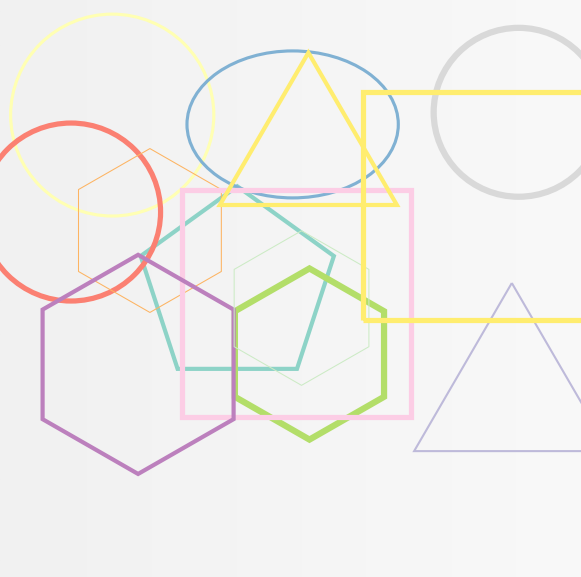[{"shape": "pentagon", "thickness": 2, "radius": 0.87, "center": [0.408, 0.502]}, {"shape": "circle", "thickness": 1.5, "radius": 0.87, "center": [0.193, 0.8]}, {"shape": "triangle", "thickness": 1, "radius": 0.97, "center": [0.881, 0.315]}, {"shape": "circle", "thickness": 2.5, "radius": 0.77, "center": [0.122, 0.632]}, {"shape": "oval", "thickness": 1.5, "radius": 0.91, "center": [0.503, 0.784]}, {"shape": "hexagon", "thickness": 0.5, "radius": 0.71, "center": [0.258, 0.6]}, {"shape": "hexagon", "thickness": 3, "radius": 0.74, "center": [0.532, 0.386]}, {"shape": "square", "thickness": 2.5, "radius": 0.98, "center": [0.51, 0.474]}, {"shape": "circle", "thickness": 3, "radius": 0.73, "center": [0.892, 0.805]}, {"shape": "hexagon", "thickness": 2, "radius": 0.95, "center": [0.238, 0.368]}, {"shape": "hexagon", "thickness": 0.5, "radius": 0.67, "center": [0.519, 0.466]}, {"shape": "triangle", "thickness": 2, "radius": 0.88, "center": [0.531, 0.732]}, {"shape": "square", "thickness": 2.5, "radius": 0.99, "center": [0.822, 0.643]}]